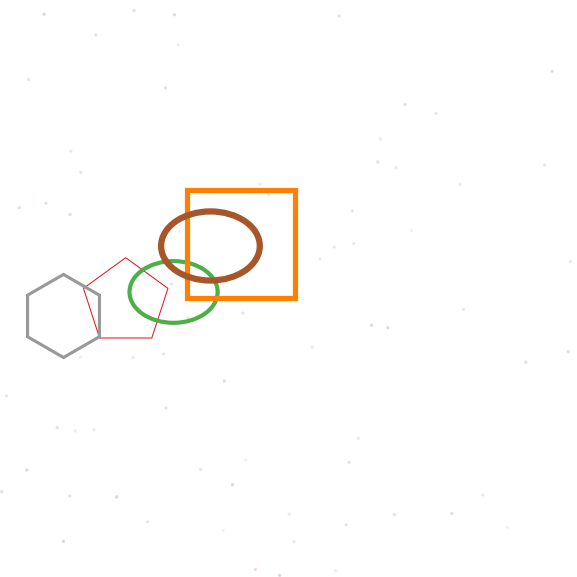[{"shape": "pentagon", "thickness": 0.5, "radius": 0.38, "center": [0.218, 0.476]}, {"shape": "oval", "thickness": 2, "radius": 0.38, "center": [0.301, 0.494]}, {"shape": "square", "thickness": 2.5, "radius": 0.47, "center": [0.418, 0.576]}, {"shape": "oval", "thickness": 3, "radius": 0.43, "center": [0.364, 0.573]}, {"shape": "hexagon", "thickness": 1.5, "radius": 0.36, "center": [0.11, 0.452]}]